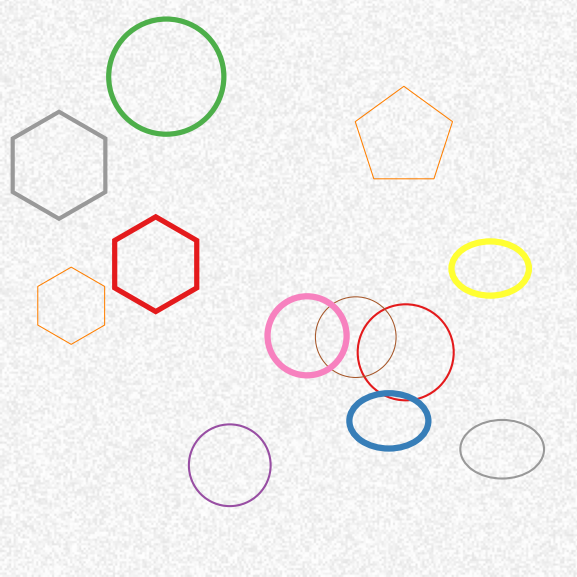[{"shape": "circle", "thickness": 1, "radius": 0.42, "center": [0.703, 0.389]}, {"shape": "hexagon", "thickness": 2.5, "radius": 0.41, "center": [0.27, 0.542]}, {"shape": "oval", "thickness": 3, "radius": 0.34, "center": [0.673, 0.27]}, {"shape": "circle", "thickness": 2.5, "radius": 0.5, "center": [0.288, 0.866]}, {"shape": "circle", "thickness": 1, "radius": 0.35, "center": [0.398, 0.193]}, {"shape": "pentagon", "thickness": 0.5, "radius": 0.44, "center": [0.699, 0.761]}, {"shape": "hexagon", "thickness": 0.5, "radius": 0.33, "center": [0.123, 0.47]}, {"shape": "oval", "thickness": 3, "radius": 0.34, "center": [0.849, 0.534]}, {"shape": "circle", "thickness": 0.5, "radius": 0.35, "center": [0.616, 0.415]}, {"shape": "circle", "thickness": 3, "radius": 0.34, "center": [0.532, 0.418]}, {"shape": "oval", "thickness": 1, "radius": 0.36, "center": [0.87, 0.221]}, {"shape": "hexagon", "thickness": 2, "radius": 0.46, "center": [0.102, 0.713]}]